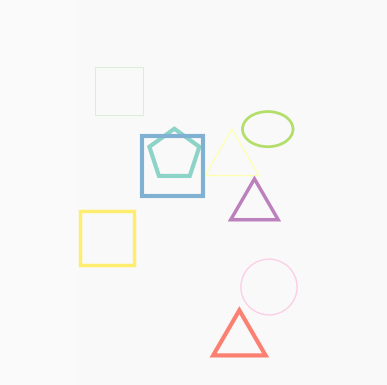[{"shape": "pentagon", "thickness": 3, "radius": 0.34, "center": [0.45, 0.598]}, {"shape": "triangle", "thickness": 1, "radius": 0.4, "center": [0.599, 0.584]}, {"shape": "triangle", "thickness": 3, "radius": 0.39, "center": [0.618, 0.116]}, {"shape": "square", "thickness": 3, "radius": 0.39, "center": [0.445, 0.568]}, {"shape": "oval", "thickness": 2, "radius": 0.33, "center": [0.691, 0.665]}, {"shape": "circle", "thickness": 1, "radius": 0.36, "center": [0.694, 0.254]}, {"shape": "triangle", "thickness": 2.5, "radius": 0.35, "center": [0.657, 0.465]}, {"shape": "square", "thickness": 0.5, "radius": 0.31, "center": [0.307, 0.764]}, {"shape": "square", "thickness": 2.5, "radius": 0.35, "center": [0.277, 0.382]}]